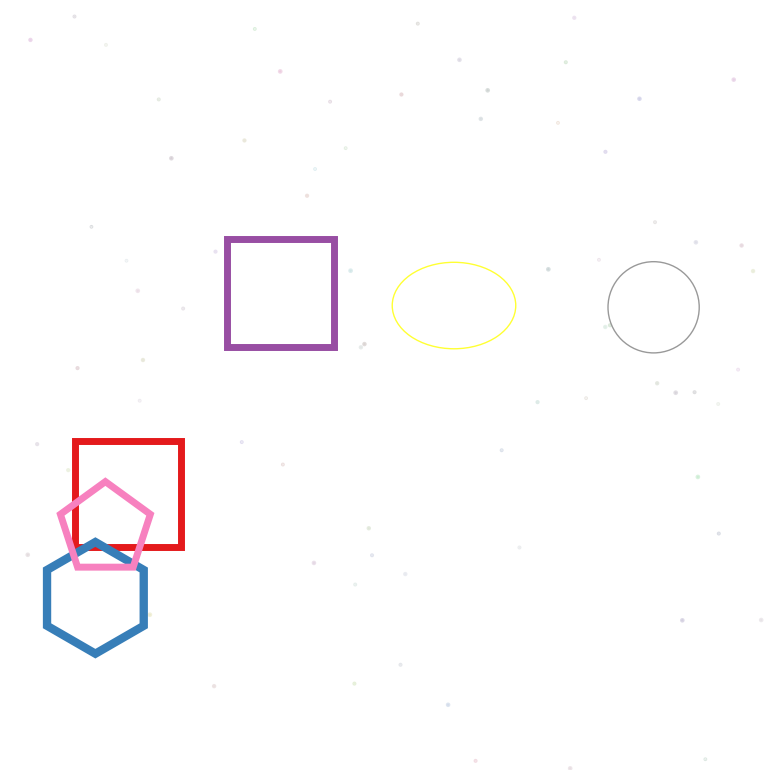[{"shape": "square", "thickness": 2.5, "radius": 0.34, "center": [0.166, 0.358]}, {"shape": "hexagon", "thickness": 3, "radius": 0.36, "center": [0.124, 0.224]}, {"shape": "square", "thickness": 2.5, "radius": 0.35, "center": [0.364, 0.619]}, {"shape": "oval", "thickness": 0.5, "radius": 0.4, "center": [0.59, 0.603]}, {"shape": "pentagon", "thickness": 2.5, "radius": 0.31, "center": [0.137, 0.313]}, {"shape": "circle", "thickness": 0.5, "radius": 0.3, "center": [0.849, 0.601]}]